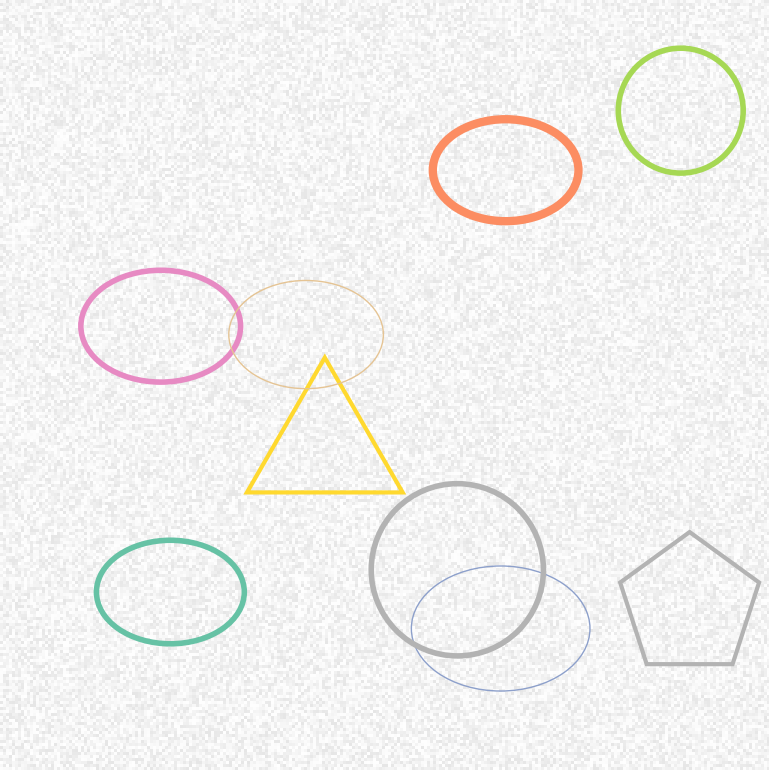[{"shape": "oval", "thickness": 2, "radius": 0.48, "center": [0.221, 0.231]}, {"shape": "oval", "thickness": 3, "radius": 0.47, "center": [0.657, 0.779]}, {"shape": "oval", "thickness": 0.5, "radius": 0.58, "center": [0.65, 0.184]}, {"shape": "oval", "thickness": 2, "radius": 0.52, "center": [0.209, 0.576]}, {"shape": "circle", "thickness": 2, "radius": 0.41, "center": [0.884, 0.856]}, {"shape": "triangle", "thickness": 1.5, "radius": 0.58, "center": [0.422, 0.419]}, {"shape": "oval", "thickness": 0.5, "radius": 0.5, "center": [0.398, 0.565]}, {"shape": "circle", "thickness": 2, "radius": 0.56, "center": [0.594, 0.26]}, {"shape": "pentagon", "thickness": 1.5, "radius": 0.47, "center": [0.896, 0.214]}]